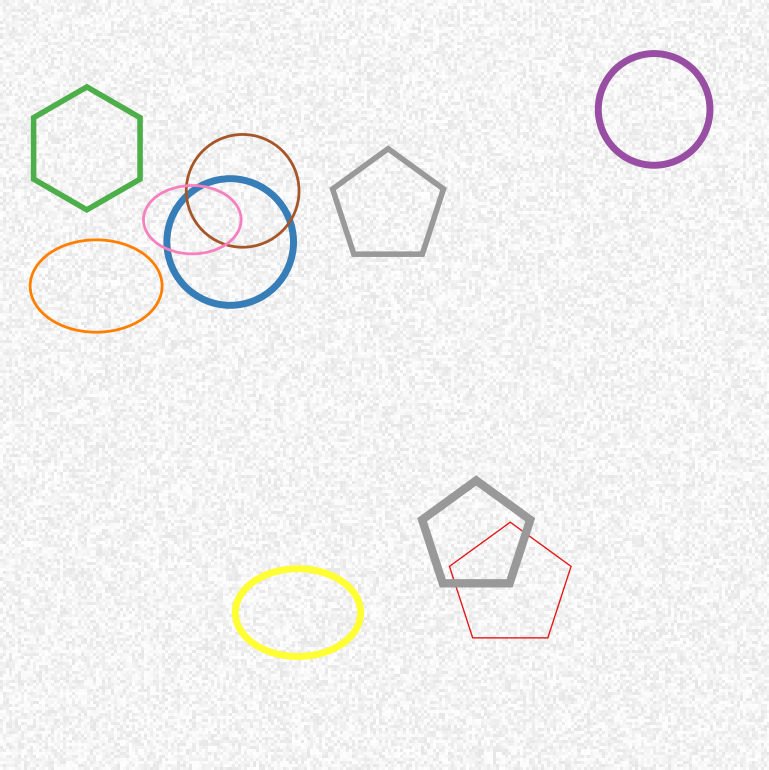[{"shape": "pentagon", "thickness": 0.5, "radius": 0.42, "center": [0.663, 0.239]}, {"shape": "circle", "thickness": 2.5, "radius": 0.41, "center": [0.299, 0.686]}, {"shape": "hexagon", "thickness": 2, "radius": 0.4, "center": [0.113, 0.807]}, {"shape": "circle", "thickness": 2.5, "radius": 0.36, "center": [0.849, 0.858]}, {"shape": "oval", "thickness": 1, "radius": 0.43, "center": [0.125, 0.629]}, {"shape": "oval", "thickness": 2.5, "radius": 0.41, "center": [0.387, 0.204]}, {"shape": "circle", "thickness": 1, "radius": 0.37, "center": [0.315, 0.752]}, {"shape": "oval", "thickness": 1, "radius": 0.32, "center": [0.25, 0.715]}, {"shape": "pentagon", "thickness": 3, "radius": 0.37, "center": [0.618, 0.302]}, {"shape": "pentagon", "thickness": 2, "radius": 0.38, "center": [0.504, 0.731]}]